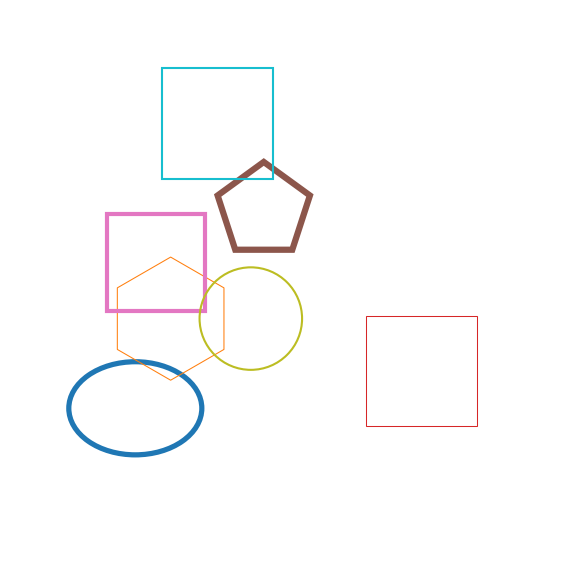[{"shape": "oval", "thickness": 2.5, "radius": 0.58, "center": [0.234, 0.292]}, {"shape": "hexagon", "thickness": 0.5, "radius": 0.53, "center": [0.295, 0.447]}, {"shape": "square", "thickness": 0.5, "radius": 0.48, "center": [0.73, 0.357]}, {"shape": "pentagon", "thickness": 3, "radius": 0.42, "center": [0.457, 0.635]}, {"shape": "square", "thickness": 2, "radius": 0.42, "center": [0.27, 0.544]}, {"shape": "circle", "thickness": 1, "radius": 0.44, "center": [0.434, 0.447]}, {"shape": "square", "thickness": 1, "radius": 0.48, "center": [0.377, 0.786]}]